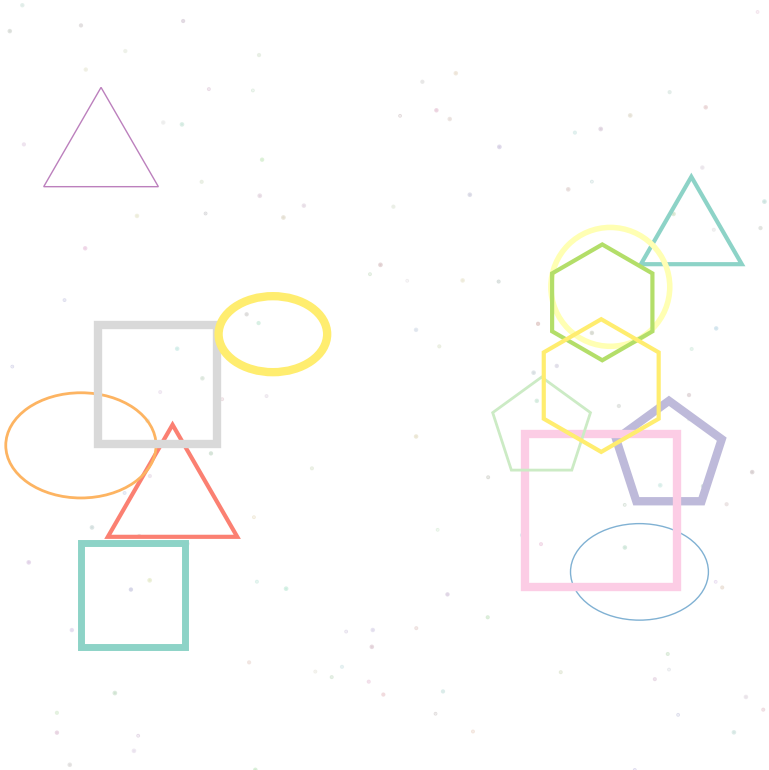[{"shape": "square", "thickness": 2.5, "radius": 0.34, "center": [0.172, 0.227]}, {"shape": "triangle", "thickness": 1.5, "radius": 0.38, "center": [0.898, 0.695]}, {"shape": "circle", "thickness": 2, "radius": 0.39, "center": [0.793, 0.627]}, {"shape": "pentagon", "thickness": 3, "radius": 0.36, "center": [0.869, 0.407]}, {"shape": "triangle", "thickness": 1.5, "radius": 0.49, "center": [0.224, 0.351]}, {"shape": "oval", "thickness": 0.5, "radius": 0.45, "center": [0.83, 0.257]}, {"shape": "oval", "thickness": 1, "radius": 0.49, "center": [0.105, 0.422]}, {"shape": "hexagon", "thickness": 1.5, "radius": 0.38, "center": [0.782, 0.607]}, {"shape": "square", "thickness": 3, "radius": 0.5, "center": [0.78, 0.337]}, {"shape": "square", "thickness": 3, "radius": 0.38, "center": [0.204, 0.5]}, {"shape": "triangle", "thickness": 0.5, "radius": 0.43, "center": [0.131, 0.801]}, {"shape": "pentagon", "thickness": 1, "radius": 0.33, "center": [0.703, 0.443]}, {"shape": "oval", "thickness": 3, "radius": 0.35, "center": [0.354, 0.566]}, {"shape": "hexagon", "thickness": 1.5, "radius": 0.43, "center": [0.781, 0.499]}]